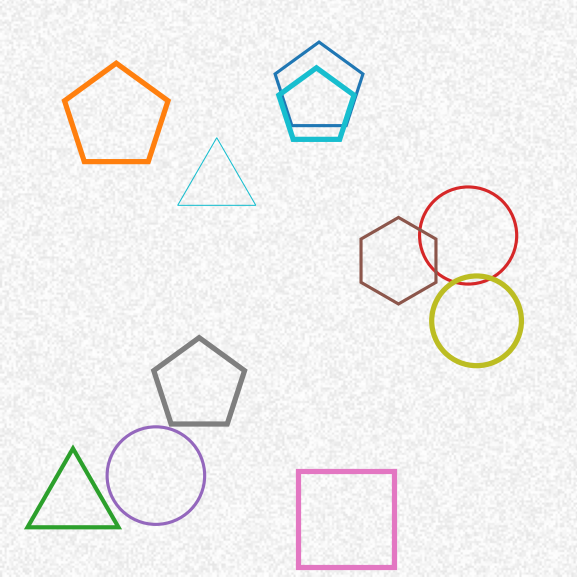[{"shape": "pentagon", "thickness": 1.5, "radius": 0.4, "center": [0.552, 0.846]}, {"shape": "pentagon", "thickness": 2.5, "radius": 0.47, "center": [0.201, 0.795]}, {"shape": "triangle", "thickness": 2, "radius": 0.45, "center": [0.126, 0.132]}, {"shape": "circle", "thickness": 1.5, "radius": 0.42, "center": [0.811, 0.591]}, {"shape": "circle", "thickness": 1.5, "radius": 0.42, "center": [0.27, 0.176]}, {"shape": "hexagon", "thickness": 1.5, "radius": 0.37, "center": [0.69, 0.548]}, {"shape": "square", "thickness": 2.5, "radius": 0.42, "center": [0.599, 0.1]}, {"shape": "pentagon", "thickness": 2.5, "radius": 0.41, "center": [0.345, 0.332]}, {"shape": "circle", "thickness": 2.5, "radius": 0.39, "center": [0.825, 0.444]}, {"shape": "triangle", "thickness": 0.5, "radius": 0.39, "center": [0.375, 0.683]}, {"shape": "pentagon", "thickness": 2.5, "radius": 0.34, "center": [0.548, 0.813]}]